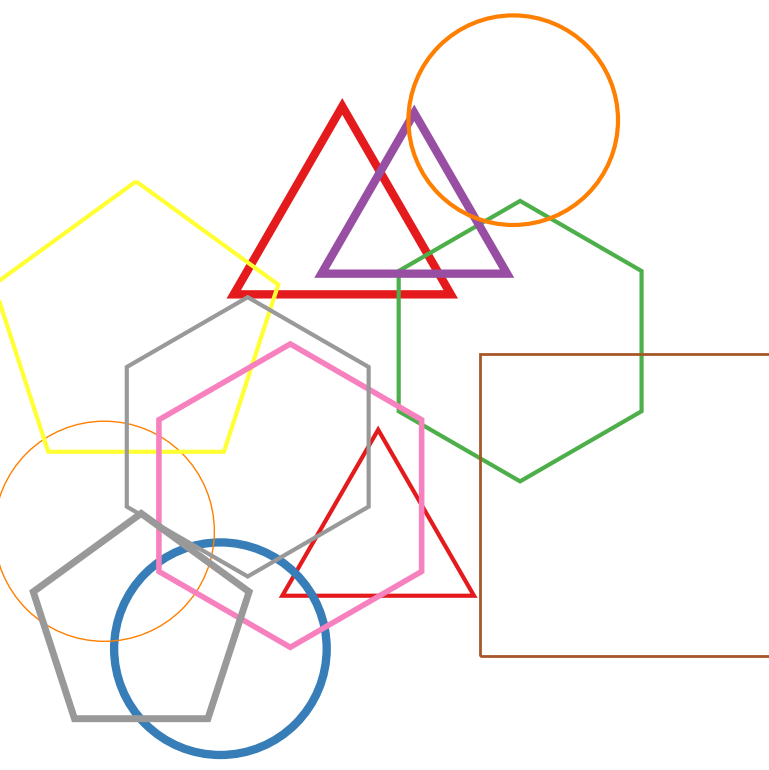[{"shape": "triangle", "thickness": 1.5, "radius": 0.72, "center": [0.491, 0.298]}, {"shape": "triangle", "thickness": 3, "radius": 0.81, "center": [0.445, 0.699]}, {"shape": "circle", "thickness": 3, "radius": 0.69, "center": [0.286, 0.158]}, {"shape": "hexagon", "thickness": 1.5, "radius": 0.91, "center": [0.675, 0.557]}, {"shape": "triangle", "thickness": 3, "radius": 0.7, "center": [0.538, 0.714]}, {"shape": "circle", "thickness": 1.5, "radius": 0.68, "center": [0.667, 0.844]}, {"shape": "circle", "thickness": 0.5, "radius": 0.71, "center": [0.135, 0.31]}, {"shape": "pentagon", "thickness": 1.5, "radius": 0.97, "center": [0.177, 0.57]}, {"shape": "square", "thickness": 1, "radius": 0.98, "center": [0.819, 0.344]}, {"shape": "hexagon", "thickness": 2, "radius": 0.98, "center": [0.377, 0.356]}, {"shape": "hexagon", "thickness": 1.5, "radius": 0.91, "center": [0.322, 0.433]}, {"shape": "pentagon", "thickness": 2.5, "radius": 0.74, "center": [0.183, 0.186]}]